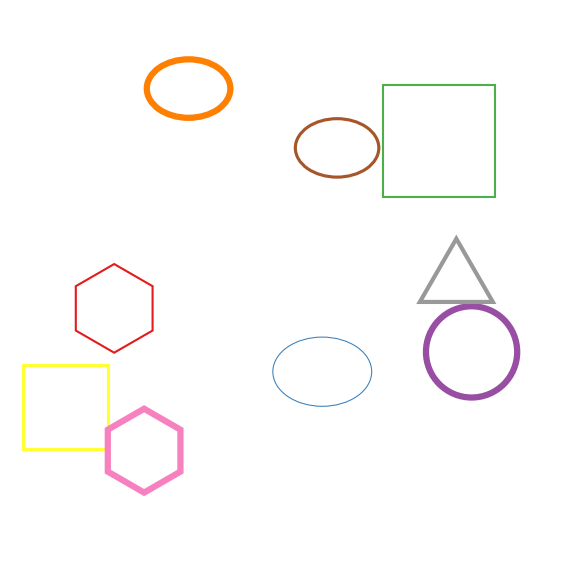[{"shape": "hexagon", "thickness": 1, "radius": 0.38, "center": [0.198, 0.465]}, {"shape": "oval", "thickness": 0.5, "radius": 0.43, "center": [0.558, 0.356]}, {"shape": "square", "thickness": 1, "radius": 0.49, "center": [0.76, 0.755]}, {"shape": "circle", "thickness": 3, "radius": 0.39, "center": [0.817, 0.39]}, {"shape": "oval", "thickness": 3, "radius": 0.36, "center": [0.327, 0.846]}, {"shape": "square", "thickness": 1.5, "radius": 0.37, "center": [0.113, 0.294]}, {"shape": "oval", "thickness": 1.5, "radius": 0.36, "center": [0.584, 0.743]}, {"shape": "hexagon", "thickness": 3, "radius": 0.36, "center": [0.25, 0.219]}, {"shape": "triangle", "thickness": 2, "radius": 0.36, "center": [0.79, 0.513]}]